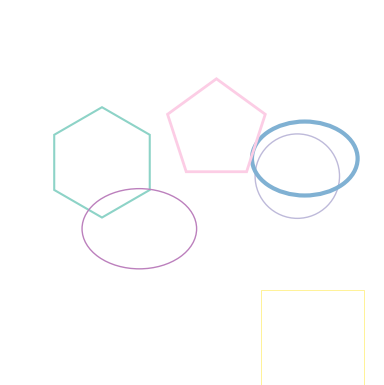[{"shape": "hexagon", "thickness": 1.5, "radius": 0.72, "center": [0.265, 0.578]}, {"shape": "circle", "thickness": 1, "radius": 0.55, "center": [0.772, 0.542]}, {"shape": "oval", "thickness": 3, "radius": 0.69, "center": [0.792, 0.588]}, {"shape": "pentagon", "thickness": 2, "radius": 0.67, "center": [0.562, 0.662]}, {"shape": "oval", "thickness": 1, "radius": 0.74, "center": [0.362, 0.406]}, {"shape": "square", "thickness": 0.5, "radius": 0.67, "center": [0.811, 0.113]}]